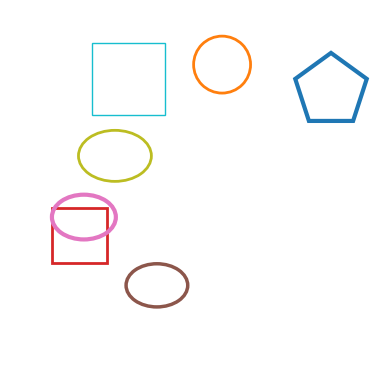[{"shape": "pentagon", "thickness": 3, "radius": 0.49, "center": [0.86, 0.765]}, {"shape": "circle", "thickness": 2, "radius": 0.37, "center": [0.577, 0.832]}, {"shape": "square", "thickness": 2, "radius": 0.35, "center": [0.206, 0.388]}, {"shape": "oval", "thickness": 2.5, "radius": 0.4, "center": [0.408, 0.259]}, {"shape": "oval", "thickness": 3, "radius": 0.42, "center": [0.218, 0.436]}, {"shape": "oval", "thickness": 2, "radius": 0.47, "center": [0.299, 0.595]}, {"shape": "square", "thickness": 1, "radius": 0.47, "center": [0.334, 0.795]}]